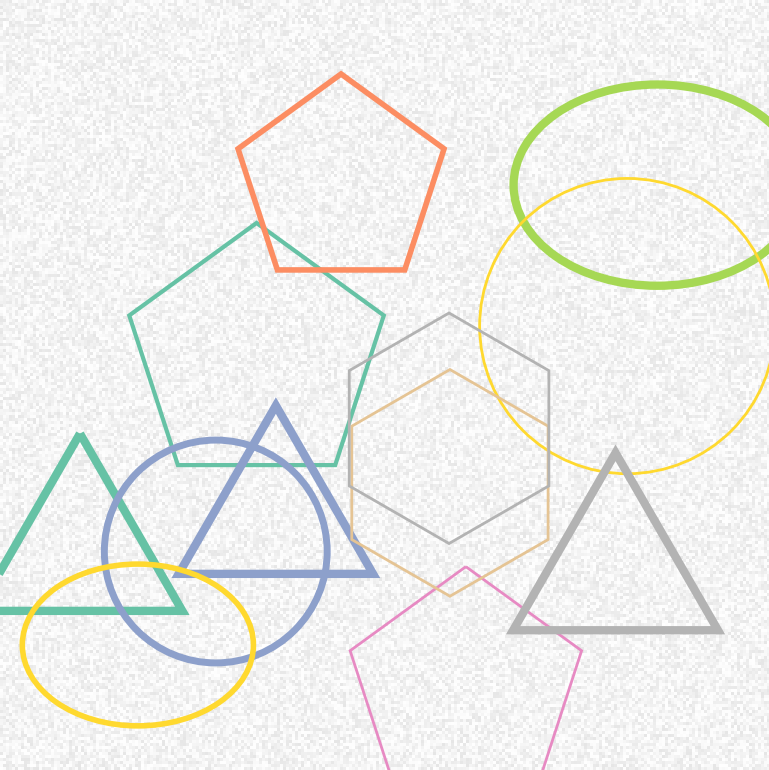[{"shape": "pentagon", "thickness": 1.5, "radius": 0.87, "center": [0.333, 0.537]}, {"shape": "triangle", "thickness": 3, "radius": 0.77, "center": [0.104, 0.283]}, {"shape": "pentagon", "thickness": 2, "radius": 0.7, "center": [0.443, 0.763]}, {"shape": "circle", "thickness": 2.5, "radius": 0.72, "center": [0.28, 0.284]}, {"shape": "triangle", "thickness": 3, "radius": 0.73, "center": [0.358, 0.328]}, {"shape": "pentagon", "thickness": 1, "radius": 0.79, "center": [0.605, 0.106]}, {"shape": "oval", "thickness": 3, "radius": 0.93, "center": [0.854, 0.76]}, {"shape": "circle", "thickness": 1, "radius": 0.96, "center": [0.815, 0.577]}, {"shape": "oval", "thickness": 2, "radius": 0.75, "center": [0.179, 0.162]}, {"shape": "hexagon", "thickness": 1, "radius": 0.74, "center": [0.584, 0.373]}, {"shape": "triangle", "thickness": 3, "radius": 0.77, "center": [0.799, 0.258]}, {"shape": "hexagon", "thickness": 1, "radius": 0.75, "center": [0.583, 0.444]}]